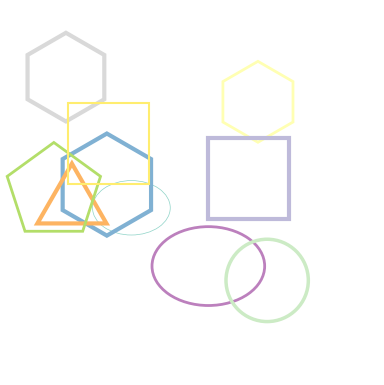[{"shape": "oval", "thickness": 0.5, "radius": 0.5, "center": [0.341, 0.46]}, {"shape": "hexagon", "thickness": 2, "radius": 0.53, "center": [0.67, 0.736]}, {"shape": "square", "thickness": 3, "radius": 0.53, "center": [0.646, 0.537]}, {"shape": "hexagon", "thickness": 3, "radius": 0.66, "center": [0.278, 0.521]}, {"shape": "triangle", "thickness": 3, "radius": 0.52, "center": [0.187, 0.471]}, {"shape": "pentagon", "thickness": 2, "radius": 0.64, "center": [0.14, 0.502]}, {"shape": "hexagon", "thickness": 3, "radius": 0.58, "center": [0.171, 0.8]}, {"shape": "oval", "thickness": 2, "radius": 0.73, "center": [0.541, 0.309]}, {"shape": "circle", "thickness": 2.5, "radius": 0.53, "center": [0.694, 0.272]}, {"shape": "square", "thickness": 1.5, "radius": 0.52, "center": [0.282, 0.628]}]